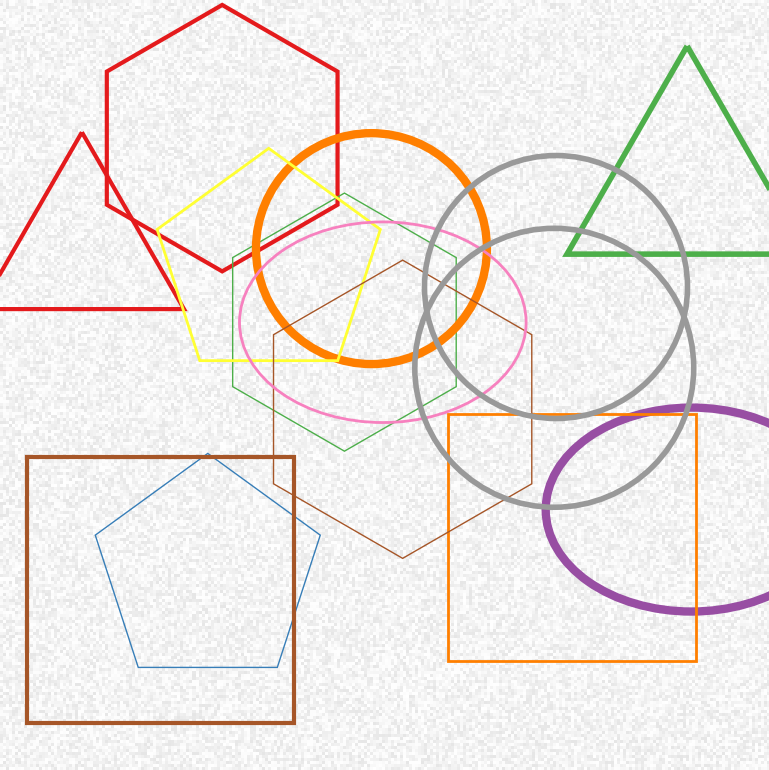[{"shape": "hexagon", "thickness": 1.5, "radius": 0.87, "center": [0.289, 0.821]}, {"shape": "triangle", "thickness": 1.5, "radius": 0.77, "center": [0.106, 0.675]}, {"shape": "pentagon", "thickness": 0.5, "radius": 0.77, "center": [0.27, 0.258]}, {"shape": "triangle", "thickness": 2, "radius": 0.9, "center": [0.892, 0.76]}, {"shape": "hexagon", "thickness": 0.5, "radius": 0.84, "center": [0.447, 0.582]}, {"shape": "oval", "thickness": 3, "radius": 0.95, "center": [0.898, 0.338]}, {"shape": "square", "thickness": 1, "radius": 0.8, "center": [0.742, 0.302]}, {"shape": "circle", "thickness": 3, "radius": 0.75, "center": [0.482, 0.677]}, {"shape": "pentagon", "thickness": 1, "radius": 0.76, "center": [0.349, 0.655]}, {"shape": "hexagon", "thickness": 0.5, "radius": 0.97, "center": [0.523, 0.469]}, {"shape": "square", "thickness": 1.5, "radius": 0.87, "center": [0.208, 0.234]}, {"shape": "oval", "thickness": 1, "radius": 0.93, "center": [0.497, 0.582]}, {"shape": "circle", "thickness": 2, "radius": 0.85, "center": [0.722, 0.627]}, {"shape": "circle", "thickness": 2, "radius": 0.91, "center": [0.72, 0.522]}]